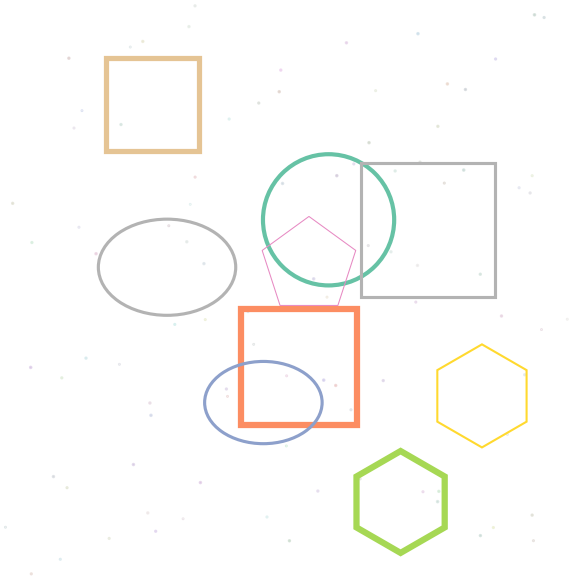[{"shape": "circle", "thickness": 2, "radius": 0.57, "center": [0.569, 0.618]}, {"shape": "square", "thickness": 3, "radius": 0.5, "center": [0.517, 0.364]}, {"shape": "oval", "thickness": 1.5, "radius": 0.51, "center": [0.456, 0.302]}, {"shape": "pentagon", "thickness": 0.5, "radius": 0.43, "center": [0.535, 0.539]}, {"shape": "hexagon", "thickness": 3, "radius": 0.44, "center": [0.694, 0.13]}, {"shape": "hexagon", "thickness": 1, "radius": 0.45, "center": [0.835, 0.314]}, {"shape": "square", "thickness": 2.5, "radius": 0.4, "center": [0.264, 0.818]}, {"shape": "oval", "thickness": 1.5, "radius": 0.59, "center": [0.289, 0.536]}, {"shape": "square", "thickness": 1.5, "radius": 0.58, "center": [0.741, 0.601]}]